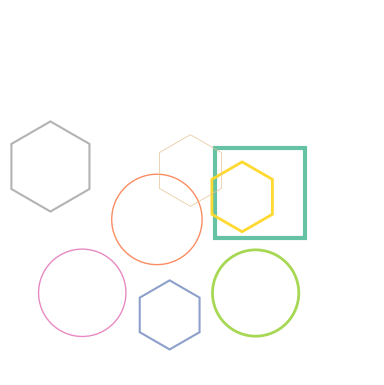[{"shape": "square", "thickness": 3, "radius": 0.58, "center": [0.675, 0.499]}, {"shape": "circle", "thickness": 1, "radius": 0.59, "center": [0.408, 0.43]}, {"shape": "hexagon", "thickness": 1.5, "radius": 0.45, "center": [0.441, 0.182]}, {"shape": "circle", "thickness": 1, "radius": 0.57, "center": [0.214, 0.239]}, {"shape": "circle", "thickness": 2, "radius": 0.56, "center": [0.664, 0.239]}, {"shape": "hexagon", "thickness": 2, "radius": 0.45, "center": [0.629, 0.489]}, {"shape": "hexagon", "thickness": 0.5, "radius": 0.47, "center": [0.495, 0.557]}, {"shape": "hexagon", "thickness": 1.5, "radius": 0.59, "center": [0.131, 0.568]}]